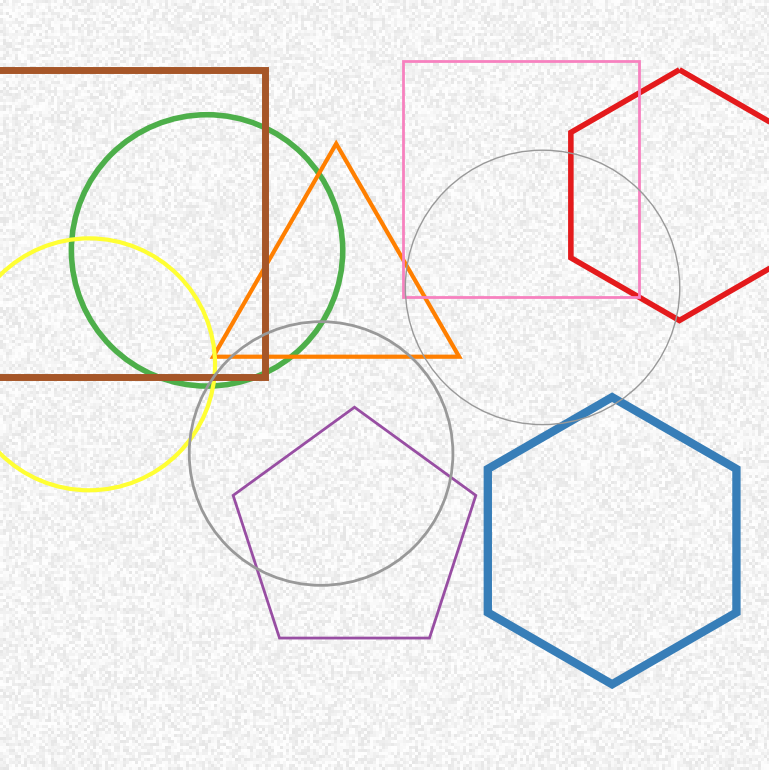[{"shape": "hexagon", "thickness": 2, "radius": 0.81, "center": [0.882, 0.747]}, {"shape": "hexagon", "thickness": 3, "radius": 0.93, "center": [0.795, 0.298]}, {"shape": "circle", "thickness": 2, "radius": 0.88, "center": [0.269, 0.675]}, {"shape": "pentagon", "thickness": 1, "radius": 0.83, "center": [0.46, 0.305]}, {"shape": "triangle", "thickness": 1.5, "radius": 0.92, "center": [0.437, 0.629]}, {"shape": "circle", "thickness": 1.5, "radius": 0.82, "center": [0.116, 0.527]}, {"shape": "square", "thickness": 2.5, "radius": 1.0, "center": [0.145, 0.71]}, {"shape": "square", "thickness": 1, "radius": 0.77, "center": [0.677, 0.767]}, {"shape": "circle", "thickness": 1, "radius": 0.86, "center": [0.417, 0.411]}, {"shape": "circle", "thickness": 0.5, "radius": 0.89, "center": [0.705, 0.627]}]